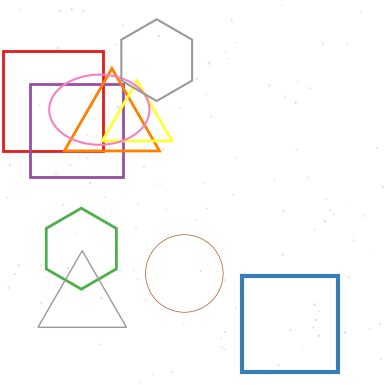[{"shape": "square", "thickness": 2, "radius": 0.65, "center": [0.137, 0.738]}, {"shape": "square", "thickness": 3, "radius": 0.62, "center": [0.753, 0.157]}, {"shape": "hexagon", "thickness": 2, "radius": 0.53, "center": [0.211, 0.354]}, {"shape": "square", "thickness": 2, "radius": 0.61, "center": [0.199, 0.661]}, {"shape": "triangle", "thickness": 2, "radius": 0.71, "center": [0.291, 0.679]}, {"shape": "triangle", "thickness": 2, "radius": 0.52, "center": [0.356, 0.686]}, {"shape": "circle", "thickness": 0.5, "radius": 0.5, "center": [0.479, 0.29]}, {"shape": "oval", "thickness": 1.5, "radius": 0.65, "center": [0.258, 0.715]}, {"shape": "triangle", "thickness": 1, "radius": 0.66, "center": [0.214, 0.216]}, {"shape": "hexagon", "thickness": 1.5, "radius": 0.53, "center": [0.407, 0.844]}]